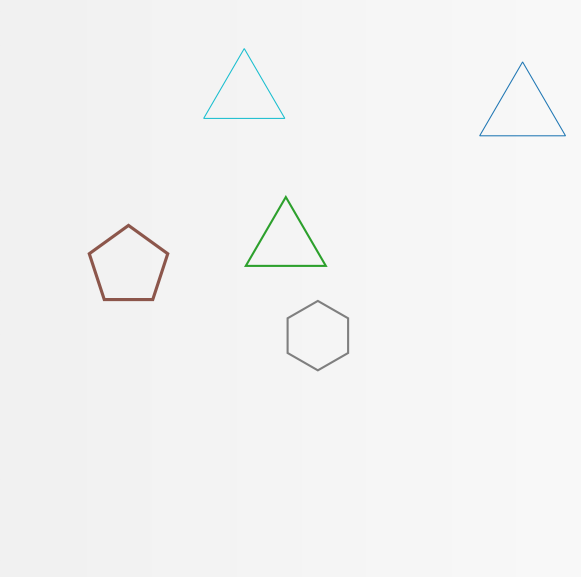[{"shape": "triangle", "thickness": 0.5, "radius": 0.43, "center": [0.899, 0.807]}, {"shape": "triangle", "thickness": 1, "radius": 0.4, "center": [0.492, 0.578]}, {"shape": "pentagon", "thickness": 1.5, "radius": 0.35, "center": [0.221, 0.538]}, {"shape": "hexagon", "thickness": 1, "radius": 0.3, "center": [0.547, 0.418]}, {"shape": "triangle", "thickness": 0.5, "radius": 0.4, "center": [0.42, 0.834]}]